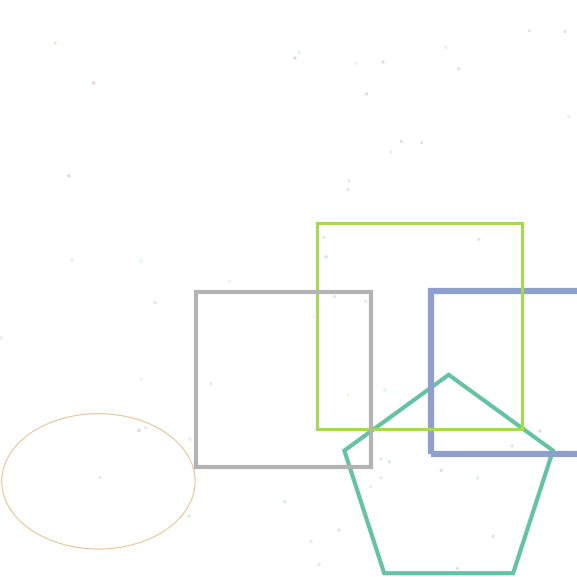[{"shape": "pentagon", "thickness": 2, "radius": 0.95, "center": [0.777, 0.16]}, {"shape": "square", "thickness": 3, "radius": 0.71, "center": [0.888, 0.354]}, {"shape": "square", "thickness": 1.5, "radius": 0.89, "center": [0.727, 0.435]}, {"shape": "oval", "thickness": 0.5, "radius": 0.84, "center": [0.17, 0.166]}, {"shape": "square", "thickness": 2, "radius": 0.76, "center": [0.491, 0.342]}]